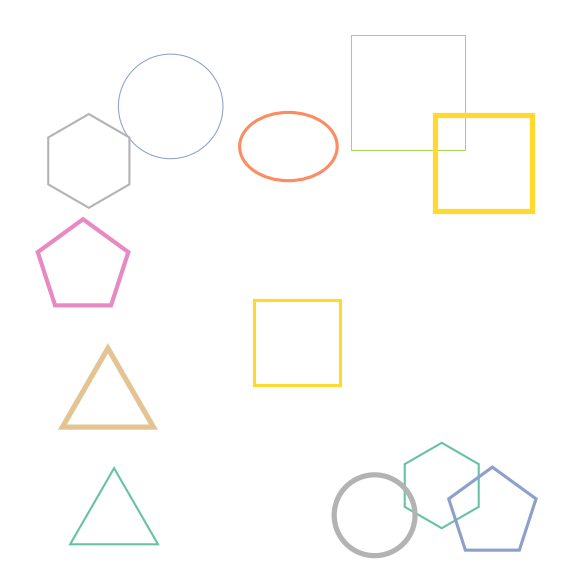[{"shape": "triangle", "thickness": 1, "radius": 0.44, "center": [0.198, 0.101]}, {"shape": "hexagon", "thickness": 1, "radius": 0.37, "center": [0.765, 0.158]}, {"shape": "oval", "thickness": 1.5, "radius": 0.42, "center": [0.499, 0.745]}, {"shape": "circle", "thickness": 0.5, "radius": 0.45, "center": [0.296, 0.815]}, {"shape": "pentagon", "thickness": 1.5, "radius": 0.4, "center": [0.853, 0.111]}, {"shape": "pentagon", "thickness": 2, "radius": 0.41, "center": [0.144, 0.537]}, {"shape": "square", "thickness": 0.5, "radius": 0.49, "center": [0.707, 0.839]}, {"shape": "square", "thickness": 1.5, "radius": 0.37, "center": [0.514, 0.406]}, {"shape": "square", "thickness": 2.5, "radius": 0.42, "center": [0.837, 0.716]}, {"shape": "triangle", "thickness": 2.5, "radius": 0.46, "center": [0.187, 0.305]}, {"shape": "circle", "thickness": 2.5, "radius": 0.35, "center": [0.649, 0.107]}, {"shape": "hexagon", "thickness": 1, "radius": 0.41, "center": [0.154, 0.72]}]